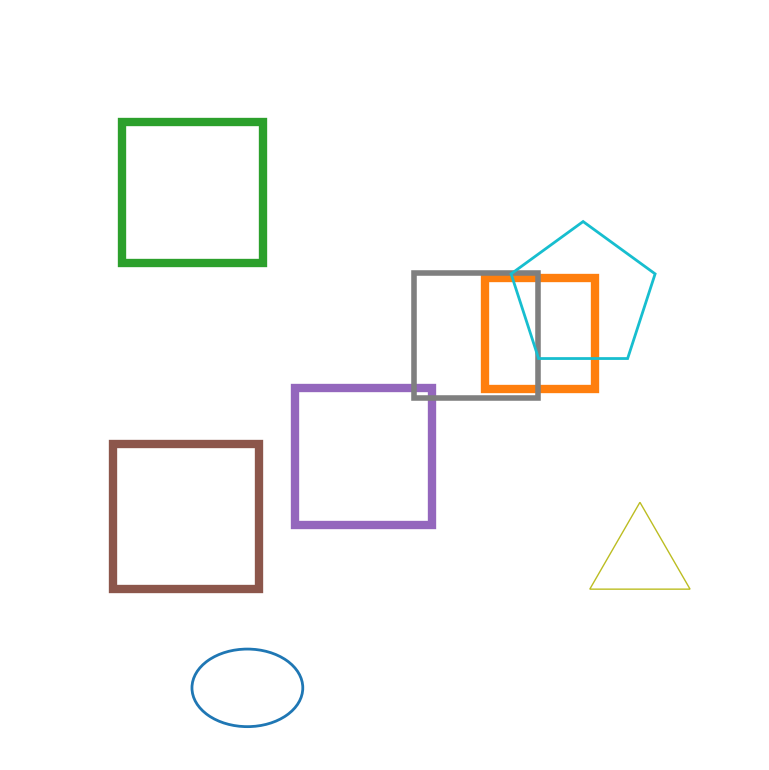[{"shape": "oval", "thickness": 1, "radius": 0.36, "center": [0.321, 0.107]}, {"shape": "square", "thickness": 3, "radius": 0.36, "center": [0.702, 0.567]}, {"shape": "square", "thickness": 3, "radius": 0.46, "center": [0.25, 0.75]}, {"shape": "square", "thickness": 3, "radius": 0.45, "center": [0.472, 0.407]}, {"shape": "square", "thickness": 3, "radius": 0.47, "center": [0.242, 0.33]}, {"shape": "square", "thickness": 2, "radius": 0.4, "center": [0.618, 0.565]}, {"shape": "triangle", "thickness": 0.5, "radius": 0.38, "center": [0.831, 0.272]}, {"shape": "pentagon", "thickness": 1, "radius": 0.49, "center": [0.757, 0.614]}]